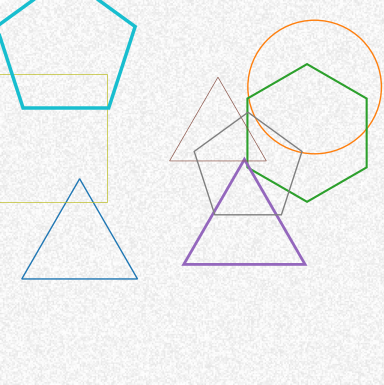[{"shape": "triangle", "thickness": 1, "radius": 0.87, "center": [0.207, 0.362]}, {"shape": "circle", "thickness": 1, "radius": 0.87, "center": [0.817, 0.774]}, {"shape": "hexagon", "thickness": 1.5, "radius": 0.89, "center": [0.798, 0.655]}, {"shape": "triangle", "thickness": 2, "radius": 0.91, "center": [0.635, 0.404]}, {"shape": "triangle", "thickness": 0.5, "radius": 0.73, "center": [0.566, 0.655]}, {"shape": "pentagon", "thickness": 1, "radius": 0.74, "center": [0.644, 0.561]}, {"shape": "square", "thickness": 0.5, "radius": 0.83, "center": [0.113, 0.643]}, {"shape": "pentagon", "thickness": 2.5, "radius": 0.95, "center": [0.171, 0.873]}]